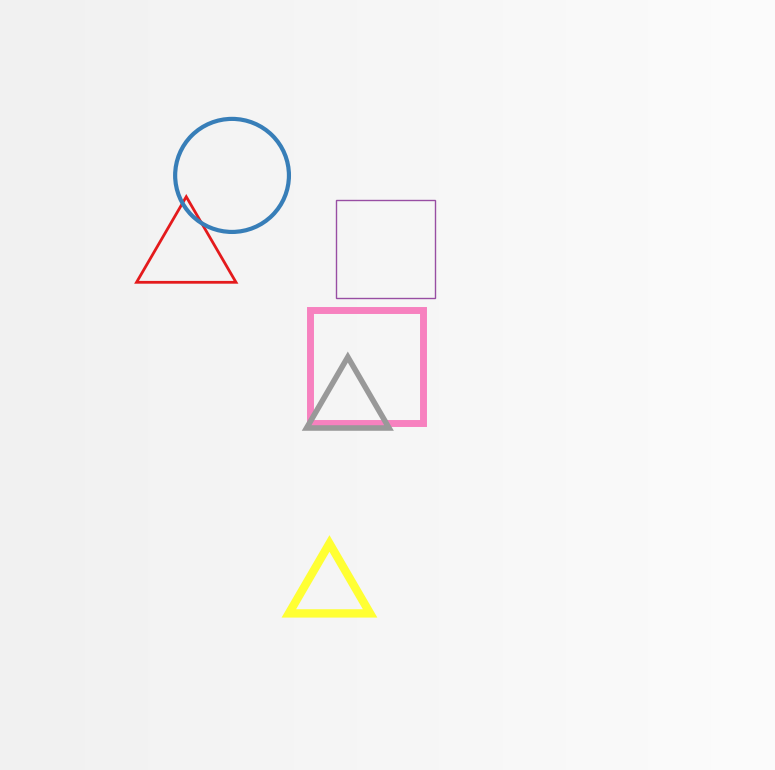[{"shape": "triangle", "thickness": 1, "radius": 0.37, "center": [0.24, 0.67]}, {"shape": "circle", "thickness": 1.5, "radius": 0.37, "center": [0.299, 0.772]}, {"shape": "square", "thickness": 0.5, "radius": 0.32, "center": [0.498, 0.676]}, {"shape": "triangle", "thickness": 3, "radius": 0.3, "center": [0.425, 0.234]}, {"shape": "square", "thickness": 2.5, "radius": 0.37, "center": [0.473, 0.524]}, {"shape": "triangle", "thickness": 2, "radius": 0.31, "center": [0.449, 0.475]}]